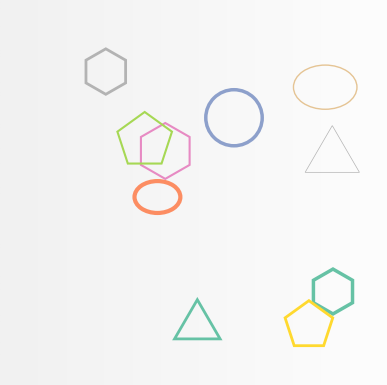[{"shape": "triangle", "thickness": 2, "radius": 0.34, "center": [0.509, 0.154]}, {"shape": "hexagon", "thickness": 2.5, "radius": 0.29, "center": [0.859, 0.243]}, {"shape": "oval", "thickness": 3, "radius": 0.3, "center": [0.406, 0.488]}, {"shape": "circle", "thickness": 2.5, "radius": 0.36, "center": [0.604, 0.694]}, {"shape": "hexagon", "thickness": 1.5, "radius": 0.36, "center": [0.426, 0.608]}, {"shape": "pentagon", "thickness": 1.5, "radius": 0.37, "center": [0.373, 0.635]}, {"shape": "pentagon", "thickness": 2, "radius": 0.32, "center": [0.797, 0.154]}, {"shape": "oval", "thickness": 1, "radius": 0.41, "center": [0.839, 0.774]}, {"shape": "hexagon", "thickness": 2, "radius": 0.3, "center": [0.273, 0.814]}, {"shape": "triangle", "thickness": 0.5, "radius": 0.4, "center": [0.857, 0.593]}]